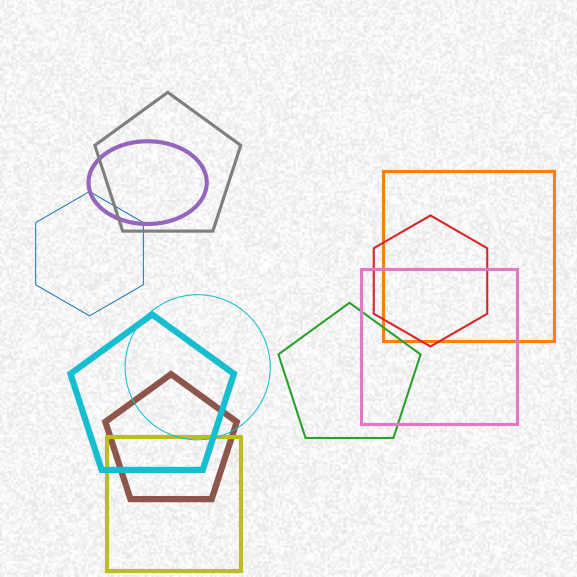[{"shape": "hexagon", "thickness": 0.5, "radius": 0.54, "center": [0.155, 0.56]}, {"shape": "square", "thickness": 1.5, "radius": 0.74, "center": [0.811, 0.556]}, {"shape": "pentagon", "thickness": 1, "radius": 0.65, "center": [0.605, 0.345]}, {"shape": "hexagon", "thickness": 1, "radius": 0.57, "center": [0.745, 0.513]}, {"shape": "oval", "thickness": 2, "radius": 0.51, "center": [0.256, 0.683]}, {"shape": "pentagon", "thickness": 3, "radius": 0.6, "center": [0.296, 0.232]}, {"shape": "square", "thickness": 1.5, "radius": 0.67, "center": [0.76, 0.399]}, {"shape": "pentagon", "thickness": 1.5, "radius": 0.66, "center": [0.291, 0.706]}, {"shape": "square", "thickness": 2, "radius": 0.58, "center": [0.301, 0.127]}, {"shape": "circle", "thickness": 0.5, "radius": 0.63, "center": [0.342, 0.363]}, {"shape": "pentagon", "thickness": 3, "radius": 0.74, "center": [0.264, 0.306]}]